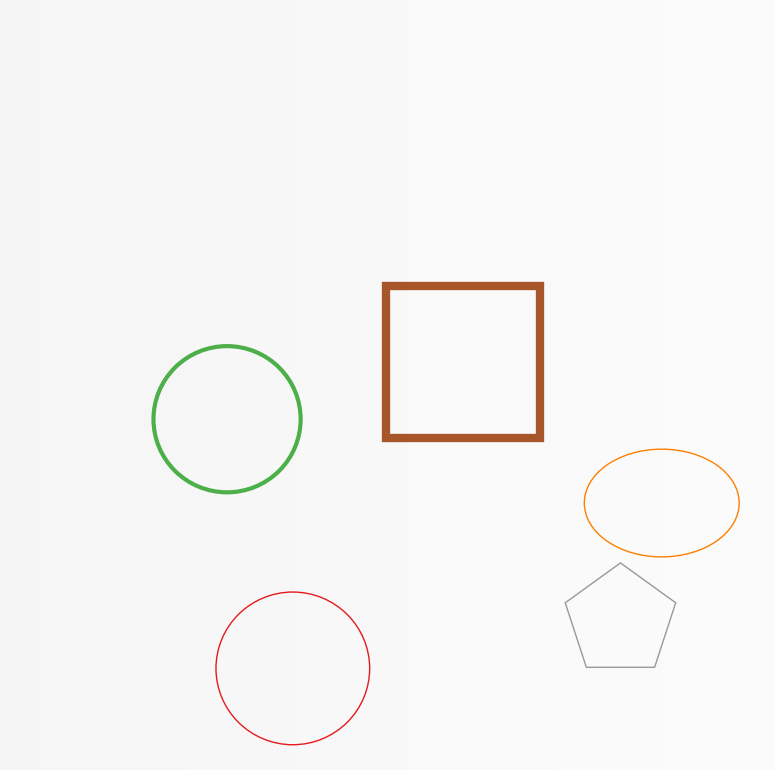[{"shape": "circle", "thickness": 0.5, "radius": 0.5, "center": [0.378, 0.132]}, {"shape": "circle", "thickness": 1.5, "radius": 0.47, "center": [0.293, 0.456]}, {"shape": "oval", "thickness": 0.5, "radius": 0.5, "center": [0.854, 0.347]}, {"shape": "square", "thickness": 3, "radius": 0.5, "center": [0.598, 0.53]}, {"shape": "pentagon", "thickness": 0.5, "radius": 0.37, "center": [0.801, 0.194]}]